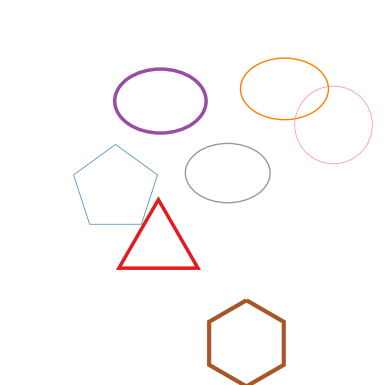[{"shape": "triangle", "thickness": 2.5, "radius": 0.59, "center": [0.411, 0.363]}, {"shape": "pentagon", "thickness": 0.5, "radius": 0.57, "center": [0.3, 0.51]}, {"shape": "oval", "thickness": 2.5, "radius": 0.59, "center": [0.417, 0.738]}, {"shape": "oval", "thickness": 1, "radius": 0.57, "center": [0.739, 0.769]}, {"shape": "hexagon", "thickness": 3, "radius": 0.56, "center": [0.64, 0.108]}, {"shape": "circle", "thickness": 0.5, "radius": 0.5, "center": [0.866, 0.675]}, {"shape": "oval", "thickness": 1, "radius": 0.55, "center": [0.592, 0.55]}]